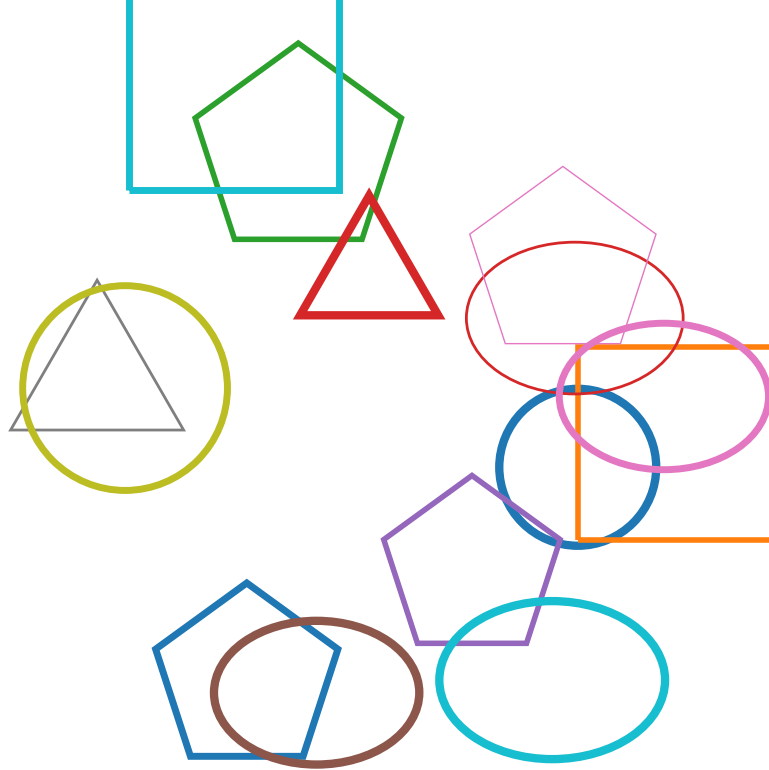[{"shape": "circle", "thickness": 3, "radius": 0.51, "center": [0.75, 0.393]}, {"shape": "pentagon", "thickness": 2.5, "radius": 0.62, "center": [0.32, 0.118]}, {"shape": "square", "thickness": 2, "radius": 0.63, "center": [0.876, 0.425]}, {"shape": "pentagon", "thickness": 2, "radius": 0.7, "center": [0.387, 0.803]}, {"shape": "triangle", "thickness": 3, "radius": 0.52, "center": [0.479, 0.642]}, {"shape": "oval", "thickness": 1, "radius": 0.7, "center": [0.746, 0.587]}, {"shape": "pentagon", "thickness": 2, "radius": 0.6, "center": [0.613, 0.262]}, {"shape": "oval", "thickness": 3, "radius": 0.67, "center": [0.411, 0.1]}, {"shape": "oval", "thickness": 2.5, "radius": 0.68, "center": [0.862, 0.485]}, {"shape": "pentagon", "thickness": 0.5, "radius": 0.64, "center": [0.731, 0.657]}, {"shape": "triangle", "thickness": 1, "radius": 0.65, "center": [0.126, 0.506]}, {"shape": "circle", "thickness": 2.5, "radius": 0.66, "center": [0.162, 0.496]}, {"shape": "square", "thickness": 2.5, "radius": 0.68, "center": [0.304, 0.89]}, {"shape": "oval", "thickness": 3, "radius": 0.73, "center": [0.717, 0.117]}]